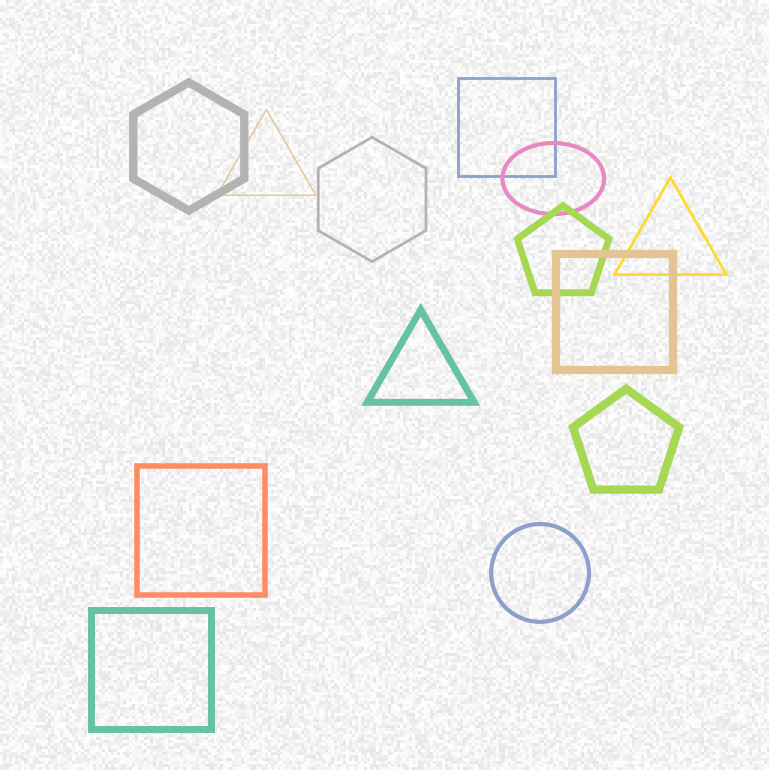[{"shape": "triangle", "thickness": 2.5, "radius": 0.4, "center": [0.546, 0.518]}, {"shape": "square", "thickness": 2.5, "radius": 0.39, "center": [0.196, 0.13]}, {"shape": "square", "thickness": 2, "radius": 0.42, "center": [0.261, 0.311]}, {"shape": "square", "thickness": 1, "radius": 0.32, "center": [0.658, 0.835]}, {"shape": "circle", "thickness": 1.5, "radius": 0.32, "center": [0.701, 0.256]}, {"shape": "oval", "thickness": 1.5, "radius": 0.33, "center": [0.719, 0.768]}, {"shape": "pentagon", "thickness": 2.5, "radius": 0.31, "center": [0.731, 0.67]}, {"shape": "pentagon", "thickness": 3, "radius": 0.36, "center": [0.813, 0.423]}, {"shape": "triangle", "thickness": 1, "radius": 0.42, "center": [0.871, 0.685]}, {"shape": "square", "thickness": 3, "radius": 0.38, "center": [0.798, 0.595]}, {"shape": "triangle", "thickness": 0.5, "radius": 0.37, "center": [0.346, 0.784]}, {"shape": "hexagon", "thickness": 3, "radius": 0.42, "center": [0.245, 0.81]}, {"shape": "hexagon", "thickness": 1, "radius": 0.4, "center": [0.483, 0.741]}]